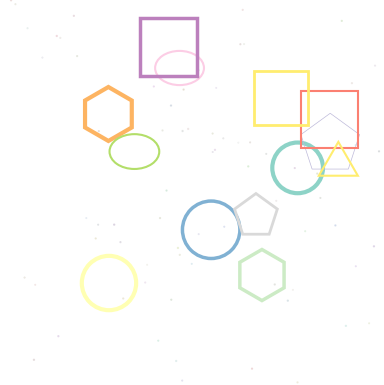[{"shape": "circle", "thickness": 3, "radius": 0.33, "center": [0.773, 0.564]}, {"shape": "circle", "thickness": 3, "radius": 0.35, "center": [0.283, 0.265]}, {"shape": "pentagon", "thickness": 0.5, "radius": 0.4, "center": [0.858, 0.626]}, {"shape": "square", "thickness": 1.5, "radius": 0.37, "center": [0.856, 0.689]}, {"shape": "circle", "thickness": 2.5, "radius": 0.37, "center": [0.548, 0.403]}, {"shape": "hexagon", "thickness": 3, "radius": 0.35, "center": [0.282, 0.704]}, {"shape": "oval", "thickness": 1.5, "radius": 0.32, "center": [0.349, 0.606]}, {"shape": "oval", "thickness": 1.5, "radius": 0.32, "center": [0.466, 0.823]}, {"shape": "pentagon", "thickness": 2, "radius": 0.29, "center": [0.665, 0.439]}, {"shape": "square", "thickness": 2.5, "radius": 0.38, "center": [0.438, 0.877]}, {"shape": "hexagon", "thickness": 2.5, "radius": 0.33, "center": [0.68, 0.286]}, {"shape": "triangle", "thickness": 1.5, "radius": 0.29, "center": [0.879, 0.573]}, {"shape": "square", "thickness": 2, "radius": 0.35, "center": [0.731, 0.745]}]